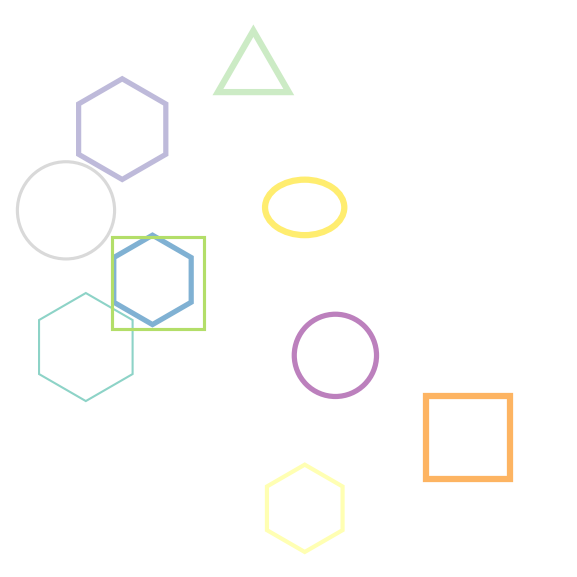[{"shape": "hexagon", "thickness": 1, "radius": 0.47, "center": [0.149, 0.398]}, {"shape": "hexagon", "thickness": 2, "radius": 0.38, "center": [0.528, 0.119]}, {"shape": "hexagon", "thickness": 2.5, "radius": 0.44, "center": [0.212, 0.776]}, {"shape": "hexagon", "thickness": 2.5, "radius": 0.39, "center": [0.264, 0.515]}, {"shape": "square", "thickness": 3, "radius": 0.36, "center": [0.81, 0.242]}, {"shape": "square", "thickness": 1.5, "radius": 0.4, "center": [0.274, 0.51]}, {"shape": "circle", "thickness": 1.5, "radius": 0.42, "center": [0.114, 0.635]}, {"shape": "circle", "thickness": 2.5, "radius": 0.36, "center": [0.581, 0.384]}, {"shape": "triangle", "thickness": 3, "radius": 0.35, "center": [0.439, 0.875]}, {"shape": "oval", "thickness": 3, "radius": 0.34, "center": [0.528, 0.64]}]